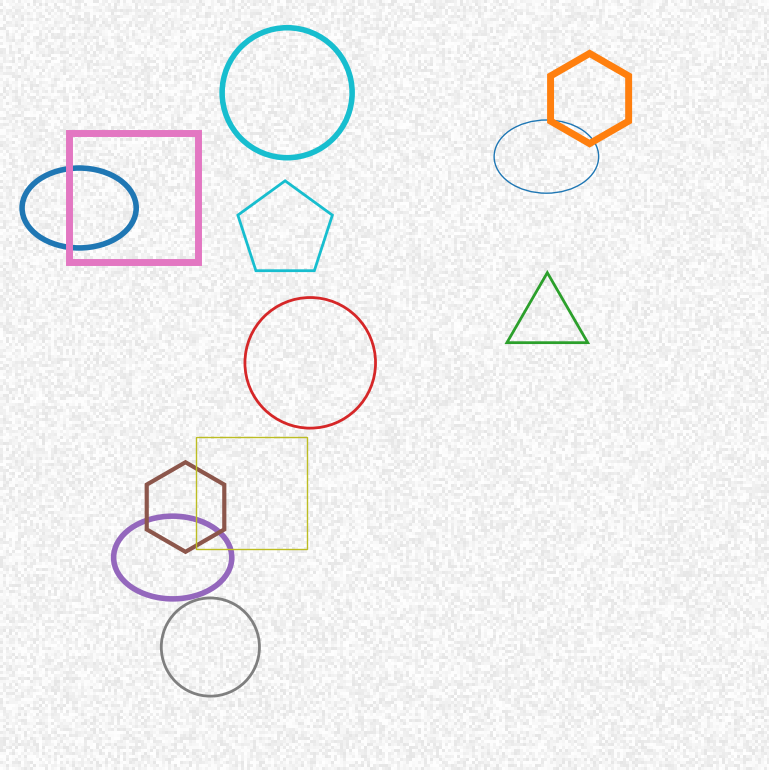[{"shape": "oval", "thickness": 2, "radius": 0.37, "center": [0.103, 0.73]}, {"shape": "oval", "thickness": 0.5, "radius": 0.34, "center": [0.71, 0.797]}, {"shape": "hexagon", "thickness": 2.5, "radius": 0.29, "center": [0.766, 0.872]}, {"shape": "triangle", "thickness": 1, "radius": 0.3, "center": [0.711, 0.585]}, {"shape": "circle", "thickness": 1, "radius": 0.42, "center": [0.403, 0.529]}, {"shape": "oval", "thickness": 2, "radius": 0.38, "center": [0.224, 0.276]}, {"shape": "hexagon", "thickness": 1.5, "radius": 0.29, "center": [0.241, 0.342]}, {"shape": "square", "thickness": 2.5, "radius": 0.42, "center": [0.173, 0.743]}, {"shape": "circle", "thickness": 1, "radius": 0.32, "center": [0.273, 0.16]}, {"shape": "square", "thickness": 0.5, "radius": 0.36, "center": [0.327, 0.36]}, {"shape": "pentagon", "thickness": 1, "radius": 0.32, "center": [0.37, 0.701]}, {"shape": "circle", "thickness": 2, "radius": 0.42, "center": [0.373, 0.88]}]